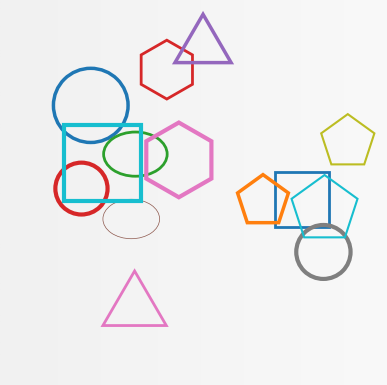[{"shape": "square", "thickness": 2, "radius": 0.35, "center": [0.779, 0.482]}, {"shape": "circle", "thickness": 2.5, "radius": 0.48, "center": [0.234, 0.726]}, {"shape": "pentagon", "thickness": 2.5, "radius": 0.34, "center": [0.679, 0.477]}, {"shape": "oval", "thickness": 2, "radius": 0.41, "center": [0.349, 0.6]}, {"shape": "circle", "thickness": 3, "radius": 0.34, "center": [0.21, 0.51]}, {"shape": "hexagon", "thickness": 2, "radius": 0.38, "center": [0.43, 0.819]}, {"shape": "triangle", "thickness": 2.5, "radius": 0.42, "center": [0.524, 0.879]}, {"shape": "oval", "thickness": 0.5, "radius": 0.37, "center": [0.339, 0.431]}, {"shape": "triangle", "thickness": 2, "radius": 0.47, "center": [0.347, 0.202]}, {"shape": "hexagon", "thickness": 3, "radius": 0.49, "center": [0.462, 0.585]}, {"shape": "circle", "thickness": 3, "radius": 0.35, "center": [0.835, 0.346]}, {"shape": "pentagon", "thickness": 1.5, "radius": 0.36, "center": [0.898, 0.631]}, {"shape": "square", "thickness": 3, "radius": 0.5, "center": [0.265, 0.576]}, {"shape": "pentagon", "thickness": 1.5, "radius": 0.45, "center": [0.838, 0.456]}]